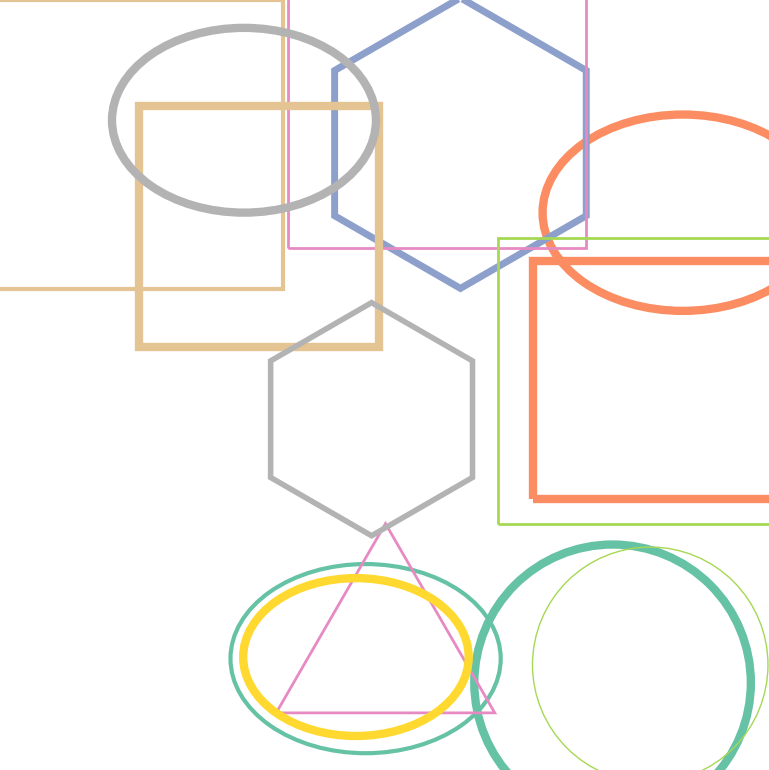[{"shape": "circle", "thickness": 3, "radius": 0.9, "center": [0.796, 0.113]}, {"shape": "oval", "thickness": 1.5, "radius": 0.88, "center": [0.475, 0.145]}, {"shape": "square", "thickness": 3, "radius": 0.77, "center": [0.846, 0.507]}, {"shape": "oval", "thickness": 3, "radius": 0.91, "center": [0.887, 0.724]}, {"shape": "hexagon", "thickness": 2.5, "radius": 0.94, "center": [0.598, 0.814]}, {"shape": "triangle", "thickness": 1, "radius": 0.82, "center": [0.501, 0.156]}, {"shape": "square", "thickness": 1, "radius": 0.97, "center": [0.567, 0.871]}, {"shape": "square", "thickness": 1, "radius": 0.93, "center": [0.833, 0.505]}, {"shape": "circle", "thickness": 0.5, "radius": 0.76, "center": [0.844, 0.137]}, {"shape": "oval", "thickness": 3, "radius": 0.73, "center": [0.462, 0.147]}, {"shape": "square", "thickness": 1.5, "radius": 0.94, "center": [0.179, 0.812]}, {"shape": "square", "thickness": 3, "radius": 0.78, "center": [0.336, 0.706]}, {"shape": "oval", "thickness": 3, "radius": 0.86, "center": [0.317, 0.844]}, {"shape": "hexagon", "thickness": 2, "radius": 0.76, "center": [0.483, 0.456]}]